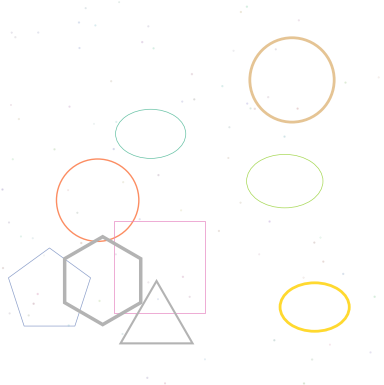[{"shape": "oval", "thickness": 0.5, "radius": 0.46, "center": [0.391, 0.652]}, {"shape": "circle", "thickness": 1, "radius": 0.53, "center": [0.254, 0.48]}, {"shape": "pentagon", "thickness": 0.5, "radius": 0.56, "center": [0.129, 0.244]}, {"shape": "square", "thickness": 0.5, "radius": 0.59, "center": [0.415, 0.307]}, {"shape": "oval", "thickness": 0.5, "radius": 0.5, "center": [0.74, 0.53]}, {"shape": "oval", "thickness": 2, "radius": 0.45, "center": [0.817, 0.202]}, {"shape": "circle", "thickness": 2, "radius": 0.55, "center": [0.758, 0.792]}, {"shape": "triangle", "thickness": 1.5, "radius": 0.54, "center": [0.407, 0.162]}, {"shape": "hexagon", "thickness": 2.5, "radius": 0.57, "center": [0.267, 0.271]}]